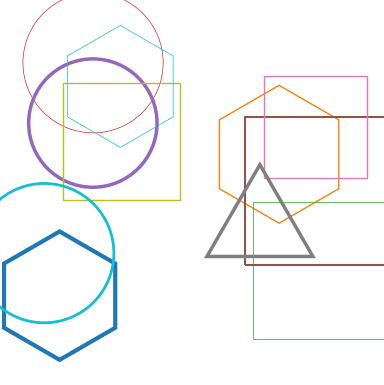[{"shape": "hexagon", "thickness": 3, "radius": 0.83, "center": [0.155, 0.232]}, {"shape": "hexagon", "thickness": 1, "radius": 0.9, "center": [0.725, 0.599]}, {"shape": "square", "thickness": 0.5, "radius": 0.89, "center": [0.835, 0.298]}, {"shape": "circle", "thickness": 0.5, "radius": 0.91, "center": [0.242, 0.837]}, {"shape": "circle", "thickness": 2.5, "radius": 0.83, "center": [0.241, 0.68]}, {"shape": "square", "thickness": 1.5, "radius": 0.96, "center": [0.828, 0.504]}, {"shape": "square", "thickness": 1, "radius": 0.67, "center": [0.82, 0.67]}, {"shape": "triangle", "thickness": 2.5, "radius": 0.79, "center": [0.675, 0.413]}, {"shape": "square", "thickness": 1, "radius": 0.76, "center": [0.315, 0.633]}, {"shape": "hexagon", "thickness": 0.5, "radius": 0.79, "center": [0.313, 0.776]}, {"shape": "circle", "thickness": 2, "radius": 0.9, "center": [0.115, 0.343]}]